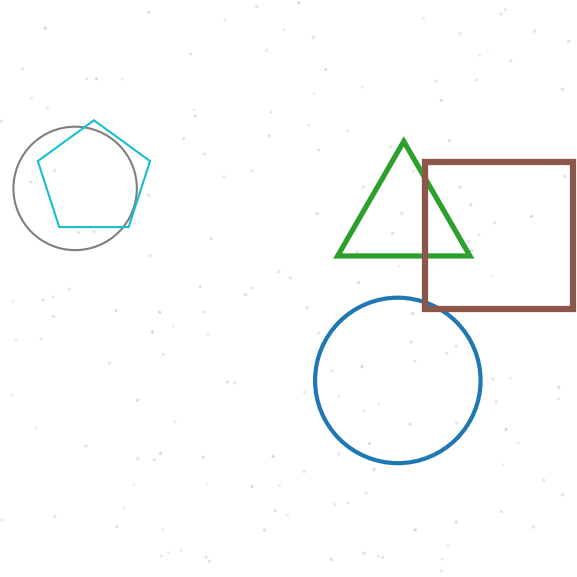[{"shape": "circle", "thickness": 2, "radius": 0.72, "center": [0.689, 0.34]}, {"shape": "triangle", "thickness": 2.5, "radius": 0.66, "center": [0.699, 0.622]}, {"shape": "square", "thickness": 3, "radius": 0.64, "center": [0.864, 0.592]}, {"shape": "circle", "thickness": 1, "radius": 0.53, "center": [0.13, 0.673]}, {"shape": "pentagon", "thickness": 1, "radius": 0.51, "center": [0.163, 0.689]}]